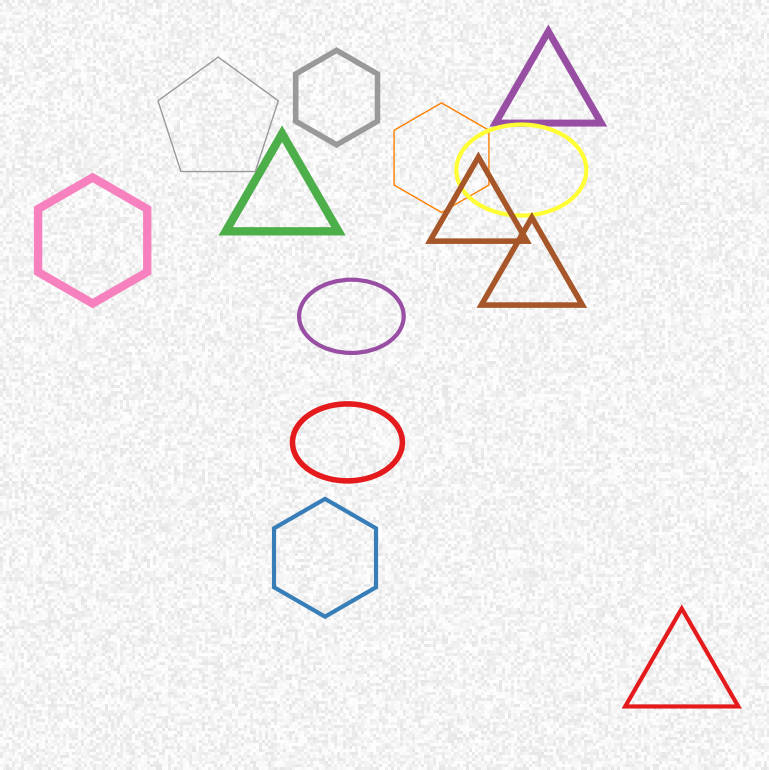[{"shape": "triangle", "thickness": 1.5, "radius": 0.42, "center": [0.885, 0.125]}, {"shape": "oval", "thickness": 2, "radius": 0.36, "center": [0.451, 0.425]}, {"shape": "hexagon", "thickness": 1.5, "radius": 0.38, "center": [0.422, 0.276]}, {"shape": "triangle", "thickness": 3, "radius": 0.42, "center": [0.366, 0.742]}, {"shape": "triangle", "thickness": 2.5, "radius": 0.4, "center": [0.712, 0.88]}, {"shape": "oval", "thickness": 1.5, "radius": 0.34, "center": [0.456, 0.589]}, {"shape": "hexagon", "thickness": 0.5, "radius": 0.36, "center": [0.573, 0.795]}, {"shape": "oval", "thickness": 1.5, "radius": 0.42, "center": [0.677, 0.779]}, {"shape": "triangle", "thickness": 2, "radius": 0.36, "center": [0.621, 0.723]}, {"shape": "triangle", "thickness": 2, "radius": 0.38, "center": [0.691, 0.642]}, {"shape": "hexagon", "thickness": 3, "radius": 0.41, "center": [0.12, 0.688]}, {"shape": "hexagon", "thickness": 2, "radius": 0.31, "center": [0.437, 0.873]}, {"shape": "pentagon", "thickness": 0.5, "radius": 0.41, "center": [0.283, 0.844]}]